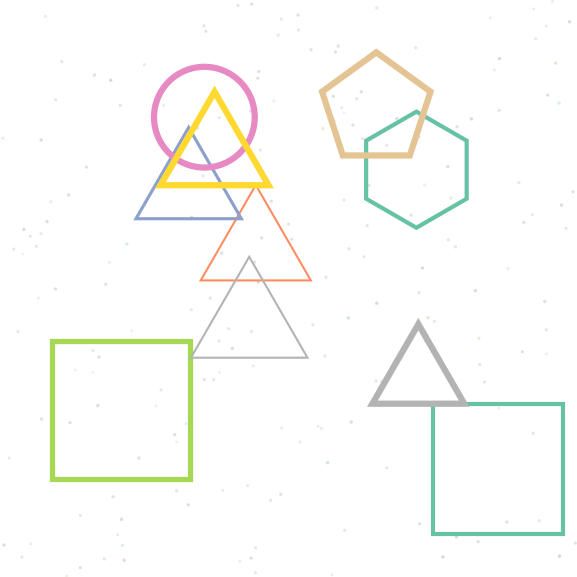[{"shape": "square", "thickness": 2, "radius": 0.57, "center": [0.863, 0.187]}, {"shape": "hexagon", "thickness": 2, "radius": 0.5, "center": [0.721, 0.705]}, {"shape": "triangle", "thickness": 1, "radius": 0.55, "center": [0.443, 0.569]}, {"shape": "triangle", "thickness": 1.5, "radius": 0.53, "center": [0.327, 0.673]}, {"shape": "circle", "thickness": 3, "radius": 0.44, "center": [0.354, 0.796]}, {"shape": "square", "thickness": 2.5, "radius": 0.6, "center": [0.209, 0.289]}, {"shape": "triangle", "thickness": 3, "radius": 0.54, "center": [0.372, 0.732]}, {"shape": "pentagon", "thickness": 3, "radius": 0.49, "center": [0.652, 0.81]}, {"shape": "triangle", "thickness": 3, "radius": 0.46, "center": [0.724, 0.346]}, {"shape": "triangle", "thickness": 1, "radius": 0.58, "center": [0.432, 0.438]}]